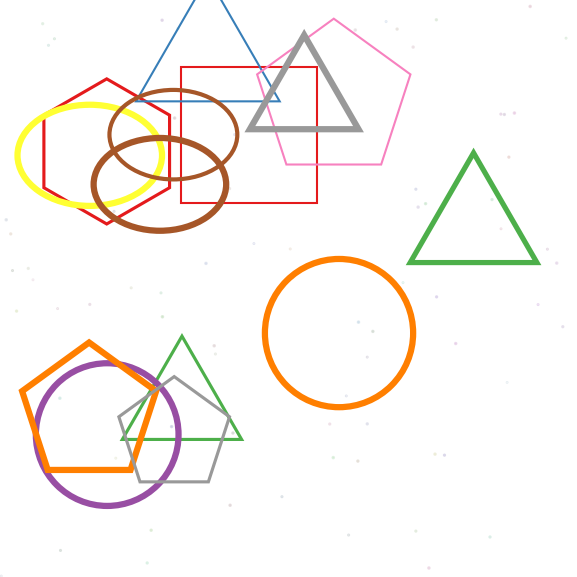[{"shape": "hexagon", "thickness": 1.5, "radius": 0.63, "center": [0.185, 0.737]}, {"shape": "square", "thickness": 1, "radius": 0.59, "center": [0.432, 0.766]}, {"shape": "triangle", "thickness": 1, "radius": 0.72, "center": [0.36, 0.895]}, {"shape": "triangle", "thickness": 2.5, "radius": 0.63, "center": [0.82, 0.608]}, {"shape": "triangle", "thickness": 1.5, "radius": 0.6, "center": [0.315, 0.298]}, {"shape": "circle", "thickness": 3, "radius": 0.62, "center": [0.186, 0.247]}, {"shape": "circle", "thickness": 3, "radius": 0.64, "center": [0.587, 0.422]}, {"shape": "pentagon", "thickness": 3, "radius": 0.61, "center": [0.154, 0.284]}, {"shape": "oval", "thickness": 3, "radius": 0.63, "center": [0.155, 0.73]}, {"shape": "oval", "thickness": 3, "radius": 0.57, "center": [0.277, 0.68]}, {"shape": "oval", "thickness": 2, "radius": 0.55, "center": [0.3, 0.766]}, {"shape": "pentagon", "thickness": 1, "radius": 0.7, "center": [0.578, 0.827]}, {"shape": "triangle", "thickness": 3, "radius": 0.54, "center": [0.527, 0.83]}, {"shape": "pentagon", "thickness": 1.5, "radius": 0.5, "center": [0.302, 0.246]}]